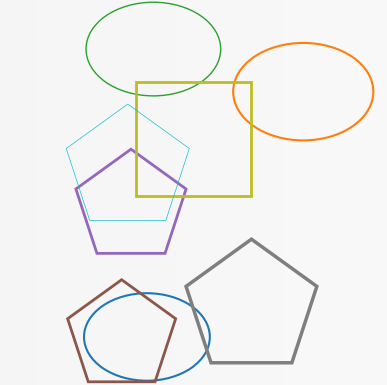[{"shape": "oval", "thickness": 1.5, "radius": 0.81, "center": [0.379, 0.125]}, {"shape": "oval", "thickness": 1.5, "radius": 0.9, "center": [0.783, 0.762]}, {"shape": "oval", "thickness": 1, "radius": 0.87, "center": [0.396, 0.873]}, {"shape": "pentagon", "thickness": 2, "radius": 0.75, "center": [0.338, 0.463]}, {"shape": "pentagon", "thickness": 2, "radius": 0.73, "center": [0.314, 0.127]}, {"shape": "pentagon", "thickness": 2.5, "radius": 0.89, "center": [0.649, 0.201]}, {"shape": "square", "thickness": 2, "radius": 0.74, "center": [0.5, 0.639]}, {"shape": "pentagon", "thickness": 0.5, "radius": 0.83, "center": [0.33, 0.563]}]